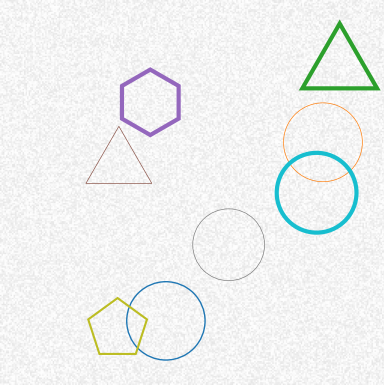[{"shape": "circle", "thickness": 1, "radius": 0.51, "center": [0.431, 0.167]}, {"shape": "circle", "thickness": 0.5, "radius": 0.51, "center": [0.839, 0.63]}, {"shape": "triangle", "thickness": 3, "radius": 0.56, "center": [0.882, 0.827]}, {"shape": "hexagon", "thickness": 3, "radius": 0.42, "center": [0.39, 0.734]}, {"shape": "triangle", "thickness": 0.5, "radius": 0.49, "center": [0.309, 0.573]}, {"shape": "circle", "thickness": 0.5, "radius": 0.47, "center": [0.594, 0.364]}, {"shape": "pentagon", "thickness": 1.5, "radius": 0.4, "center": [0.305, 0.146]}, {"shape": "circle", "thickness": 3, "radius": 0.52, "center": [0.822, 0.499]}]